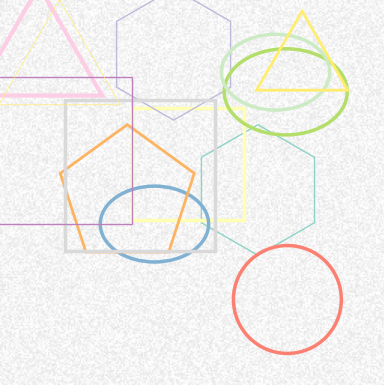[{"shape": "hexagon", "thickness": 1, "radius": 0.85, "center": [0.67, 0.506]}, {"shape": "square", "thickness": 2.5, "radius": 0.73, "center": [0.488, 0.575]}, {"shape": "hexagon", "thickness": 1, "radius": 0.85, "center": [0.451, 0.859]}, {"shape": "circle", "thickness": 2.5, "radius": 0.7, "center": [0.746, 0.222]}, {"shape": "oval", "thickness": 2.5, "radius": 0.7, "center": [0.401, 0.418]}, {"shape": "pentagon", "thickness": 2, "radius": 0.91, "center": [0.331, 0.493]}, {"shape": "oval", "thickness": 2.5, "radius": 0.8, "center": [0.742, 0.761]}, {"shape": "triangle", "thickness": 3, "radius": 0.95, "center": [0.101, 0.847]}, {"shape": "square", "thickness": 2.5, "radius": 0.98, "center": [0.364, 0.544]}, {"shape": "square", "thickness": 1, "radius": 0.96, "center": [0.15, 0.61]}, {"shape": "oval", "thickness": 2.5, "radius": 0.7, "center": [0.716, 0.812]}, {"shape": "triangle", "thickness": 0.5, "radius": 0.91, "center": [0.154, 0.819]}, {"shape": "triangle", "thickness": 2, "radius": 0.68, "center": [0.785, 0.834]}]